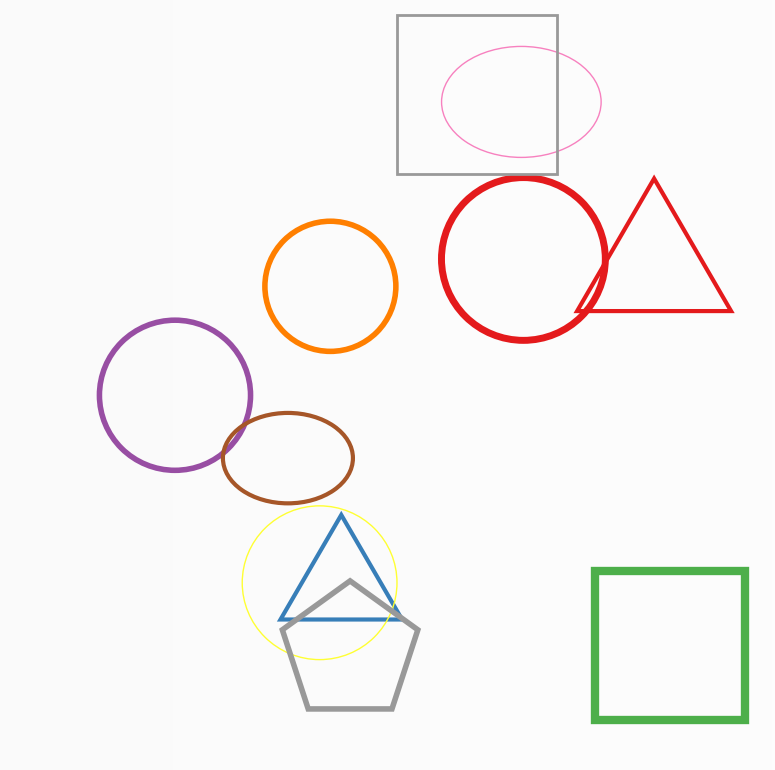[{"shape": "triangle", "thickness": 1.5, "radius": 0.57, "center": [0.844, 0.653]}, {"shape": "circle", "thickness": 2.5, "radius": 0.53, "center": [0.675, 0.664]}, {"shape": "triangle", "thickness": 1.5, "radius": 0.45, "center": [0.44, 0.241]}, {"shape": "square", "thickness": 3, "radius": 0.48, "center": [0.864, 0.162]}, {"shape": "circle", "thickness": 2, "radius": 0.49, "center": [0.226, 0.487]}, {"shape": "circle", "thickness": 2, "radius": 0.42, "center": [0.426, 0.628]}, {"shape": "circle", "thickness": 0.5, "radius": 0.5, "center": [0.412, 0.243]}, {"shape": "oval", "thickness": 1.5, "radius": 0.42, "center": [0.372, 0.405]}, {"shape": "oval", "thickness": 0.5, "radius": 0.51, "center": [0.673, 0.868]}, {"shape": "pentagon", "thickness": 2, "radius": 0.46, "center": [0.452, 0.154]}, {"shape": "square", "thickness": 1, "radius": 0.52, "center": [0.616, 0.878]}]